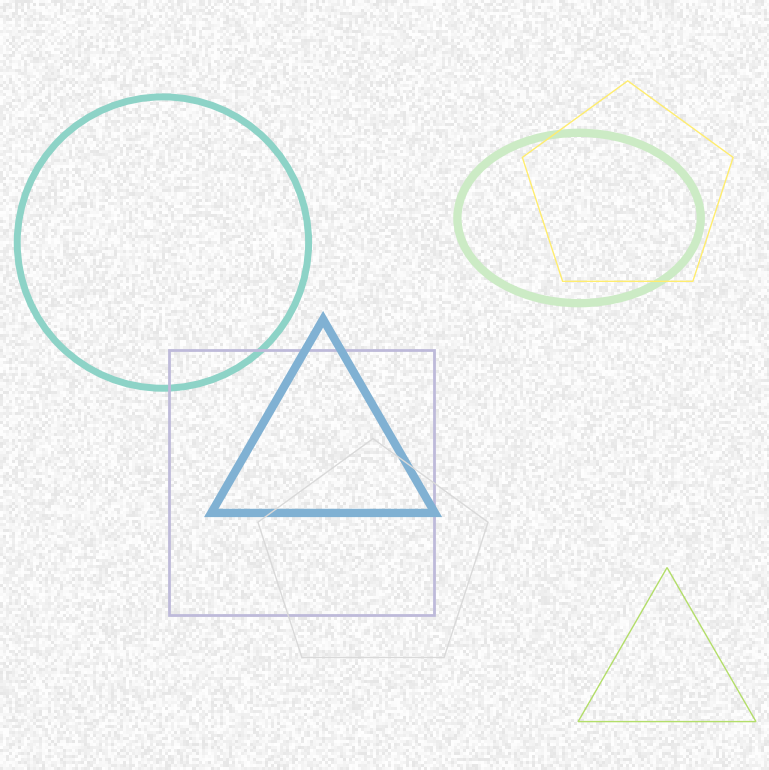[{"shape": "circle", "thickness": 2.5, "radius": 0.95, "center": [0.212, 0.685]}, {"shape": "square", "thickness": 1, "radius": 0.86, "center": [0.392, 0.373]}, {"shape": "triangle", "thickness": 3, "radius": 0.84, "center": [0.42, 0.418]}, {"shape": "triangle", "thickness": 0.5, "radius": 0.67, "center": [0.866, 0.13]}, {"shape": "pentagon", "thickness": 0.5, "radius": 0.79, "center": [0.484, 0.273]}, {"shape": "oval", "thickness": 3, "radius": 0.79, "center": [0.752, 0.717]}, {"shape": "pentagon", "thickness": 0.5, "radius": 0.72, "center": [0.815, 0.751]}]